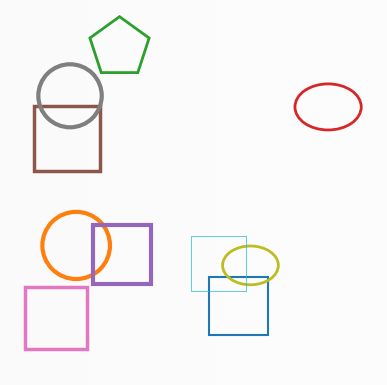[{"shape": "square", "thickness": 1.5, "radius": 0.38, "center": [0.616, 0.205]}, {"shape": "circle", "thickness": 3, "radius": 0.44, "center": [0.197, 0.362]}, {"shape": "pentagon", "thickness": 2, "radius": 0.4, "center": [0.308, 0.876]}, {"shape": "oval", "thickness": 2, "radius": 0.43, "center": [0.847, 0.722]}, {"shape": "square", "thickness": 3, "radius": 0.38, "center": [0.315, 0.339]}, {"shape": "square", "thickness": 2.5, "radius": 0.42, "center": [0.173, 0.639]}, {"shape": "square", "thickness": 2.5, "radius": 0.4, "center": [0.145, 0.174]}, {"shape": "circle", "thickness": 3, "radius": 0.41, "center": [0.181, 0.751]}, {"shape": "oval", "thickness": 2, "radius": 0.36, "center": [0.646, 0.311]}, {"shape": "square", "thickness": 0.5, "radius": 0.35, "center": [0.563, 0.315]}]